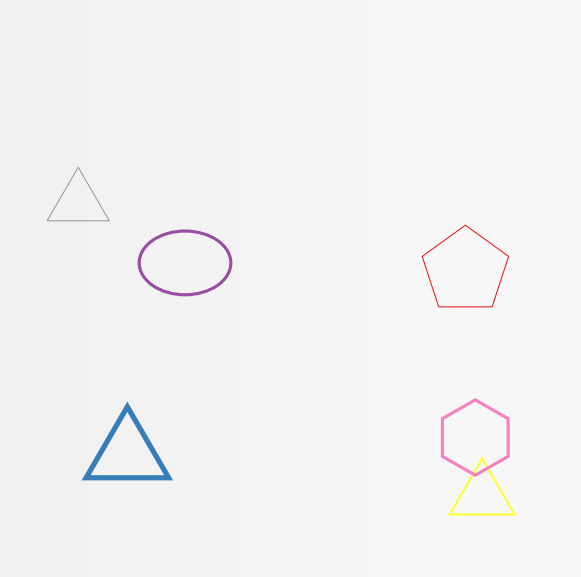[{"shape": "pentagon", "thickness": 0.5, "radius": 0.39, "center": [0.801, 0.531]}, {"shape": "triangle", "thickness": 2.5, "radius": 0.41, "center": [0.219, 0.213]}, {"shape": "oval", "thickness": 1.5, "radius": 0.39, "center": [0.318, 0.544]}, {"shape": "triangle", "thickness": 1, "radius": 0.32, "center": [0.829, 0.141]}, {"shape": "hexagon", "thickness": 1.5, "radius": 0.33, "center": [0.818, 0.241]}, {"shape": "triangle", "thickness": 0.5, "radius": 0.31, "center": [0.135, 0.648]}]